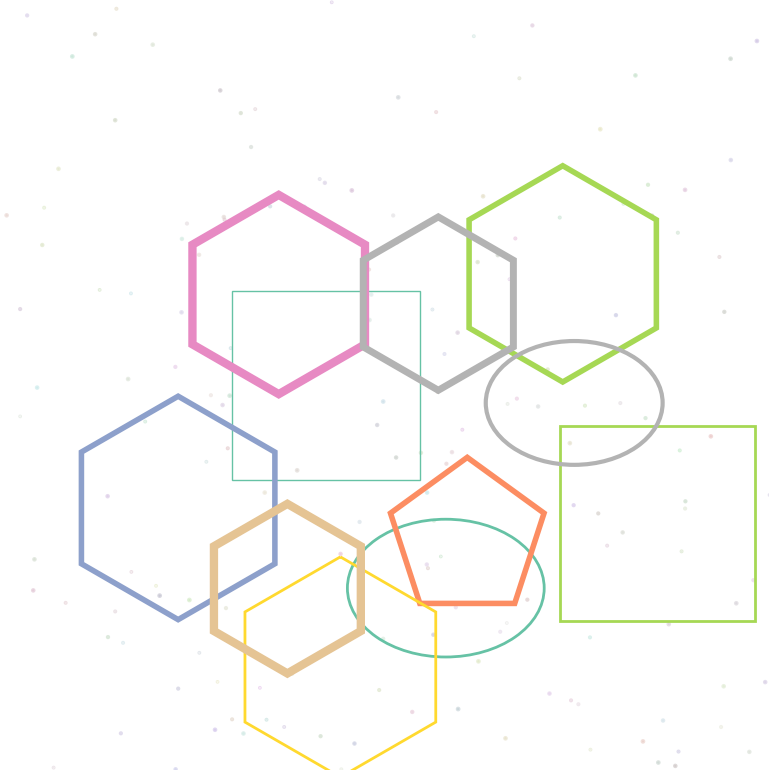[{"shape": "oval", "thickness": 1, "radius": 0.64, "center": [0.579, 0.236]}, {"shape": "square", "thickness": 0.5, "radius": 0.61, "center": [0.423, 0.499]}, {"shape": "pentagon", "thickness": 2, "radius": 0.52, "center": [0.607, 0.301]}, {"shape": "hexagon", "thickness": 2, "radius": 0.73, "center": [0.231, 0.34]}, {"shape": "hexagon", "thickness": 3, "radius": 0.65, "center": [0.362, 0.618]}, {"shape": "square", "thickness": 1, "radius": 0.63, "center": [0.854, 0.32]}, {"shape": "hexagon", "thickness": 2, "radius": 0.7, "center": [0.731, 0.644]}, {"shape": "hexagon", "thickness": 1, "radius": 0.72, "center": [0.442, 0.134]}, {"shape": "hexagon", "thickness": 3, "radius": 0.55, "center": [0.373, 0.236]}, {"shape": "hexagon", "thickness": 2.5, "radius": 0.56, "center": [0.569, 0.606]}, {"shape": "oval", "thickness": 1.5, "radius": 0.57, "center": [0.746, 0.477]}]